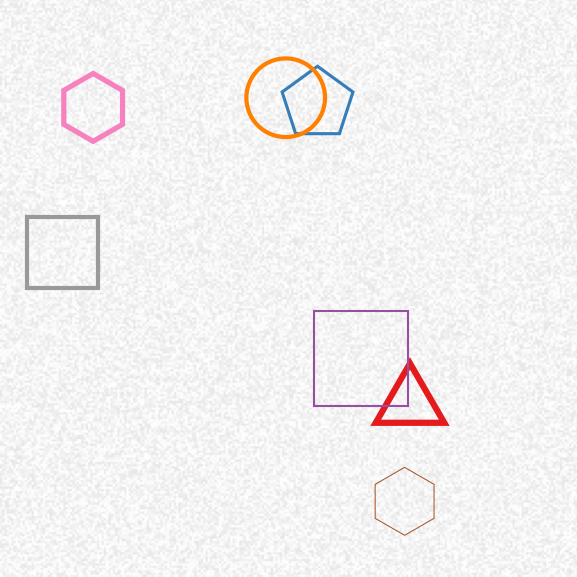[{"shape": "triangle", "thickness": 3, "radius": 0.34, "center": [0.71, 0.301]}, {"shape": "pentagon", "thickness": 1.5, "radius": 0.32, "center": [0.55, 0.82]}, {"shape": "square", "thickness": 1, "radius": 0.41, "center": [0.625, 0.378]}, {"shape": "circle", "thickness": 2, "radius": 0.34, "center": [0.495, 0.83]}, {"shape": "hexagon", "thickness": 0.5, "radius": 0.29, "center": [0.701, 0.131]}, {"shape": "hexagon", "thickness": 2.5, "radius": 0.29, "center": [0.161, 0.813]}, {"shape": "square", "thickness": 2, "radius": 0.31, "center": [0.108, 0.562]}]